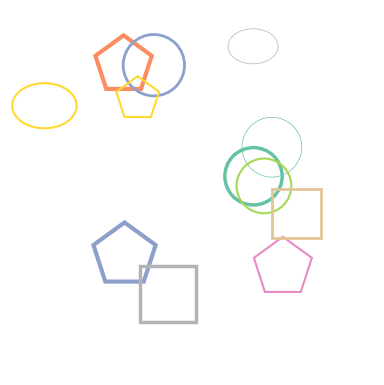[{"shape": "circle", "thickness": 2.5, "radius": 0.37, "center": [0.658, 0.542]}, {"shape": "circle", "thickness": 0.5, "radius": 0.39, "center": [0.706, 0.618]}, {"shape": "pentagon", "thickness": 3, "radius": 0.38, "center": [0.321, 0.831]}, {"shape": "pentagon", "thickness": 3, "radius": 0.42, "center": [0.323, 0.337]}, {"shape": "circle", "thickness": 2, "radius": 0.4, "center": [0.4, 0.831]}, {"shape": "pentagon", "thickness": 1.5, "radius": 0.4, "center": [0.735, 0.306]}, {"shape": "circle", "thickness": 1.5, "radius": 0.36, "center": [0.686, 0.517]}, {"shape": "oval", "thickness": 1.5, "radius": 0.42, "center": [0.115, 0.725]}, {"shape": "pentagon", "thickness": 1.5, "radius": 0.29, "center": [0.358, 0.743]}, {"shape": "square", "thickness": 2, "radius": 0.32, "center": [0.77, 0.445]}, {"shape": "square", "thickness": 2.5, "radius": 0.36, "center": [0.437, 0.238]}, {"shape": "oval", "thickness": 0.5, "radius": 0.33, "center": [0.657, 0.88]}]